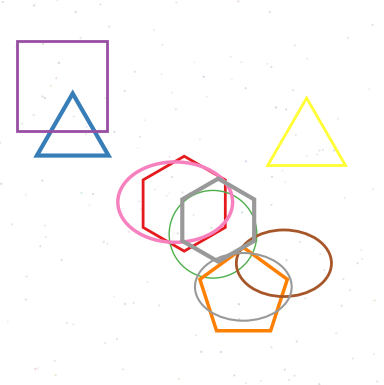[{"shape": "hexagon", "thickness": 2, "radius": 0.62, "center": [0.478, 0.471]}, {"shape": "triangle", "thickness": 3, "radius": 0.54, "center": [0.189, 0.65]}, {"shape": "circle", "thickness": 1, "radius": 0.57, "center": [0.553, 0.392]}, {"shape": "square", "thickness": 2, "radius": 0.59, "center": [0.161, 0.776]}, {"shape": "pentagon", "thickness": 2.5, "radius": 0.6, "center": [0.633, 0.238]}, {"shape": "triangle", "thickness": 2, "radius": 0.58, "center": [0.796, 0.629]}, {"shape": "oval", "thickness": 2, "radius": 0.62, "center": [0.737, 0.316]}, {"shape": "oval", "thickness": 2.5, "radius": 0.75, "center": [0.455, 0.475]}, {"shape": "oval", "thickness": 1.5, "radius": 0.63, "center": [0.632, 0.255]}, {"shape": "hexagon", "thickness": 3, "radius": 0.54, "center": [0.567, 0.428]}]